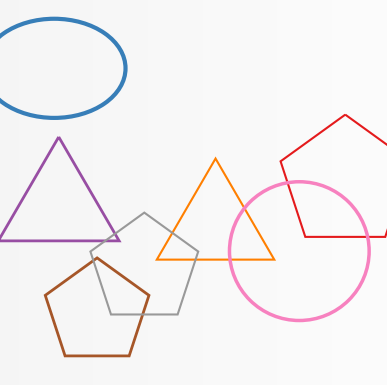[{"shape": "pentagon", "thickness": 1.5, "radius": 0.88, "center": [0.891, 0.527]}, {"shape": "oval", "thickness": 3, "radius": 0.92, "center": [0.14, 0.823]}, {"shape": "triangle", "thickness": 2, "radius": 0.9, "center": [0.152, 0.464]}, {"shape": "triangle", "thickness": 1.5, "radius": 0.88, "center": [0.556, 0.413]}, {"shape": "pentagon", "thickness": 2, "radius": 0.7, "center": [0.251, 0.189]}, {"shape": "circle", "thickness": 2.5, "radius": 0.9, "center": [0.772, 0.348]}, {"shape": "pentagon", "thickness": 1.5, "radius": 0.73, "center": [0.372, 0.301]}]